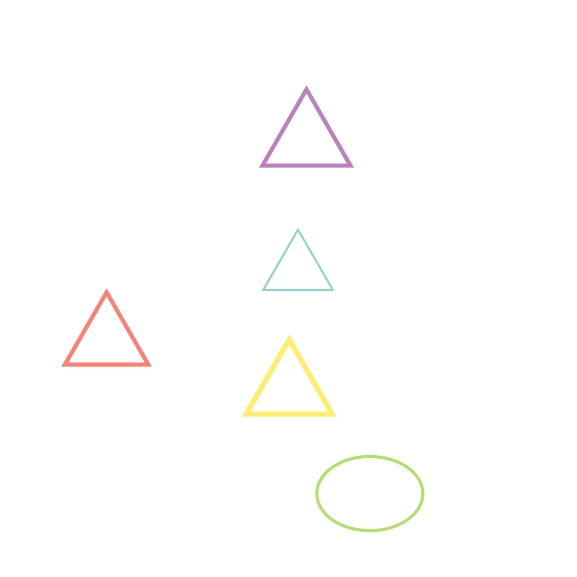[{"shape": "triangle", "thickness": 1, "radius": 0.35, "center": [0.516, 0.532]}, {"shape": "triangle", "thickness": 2, "radius": 0.42, "center": [0.185, 0.41]}, {"shape": "oval", "thickness": 1.5, "radius": 0.46, "center": [0.64, 0.144]}, {"shape": "triangle", "thickness": 2, "radius": 0.44, "center": [0.531, 0.756]}, {"shape": "triangle", "thickness": 2.5, "radius": 0.43, "center": [0.501, 0.325]}]